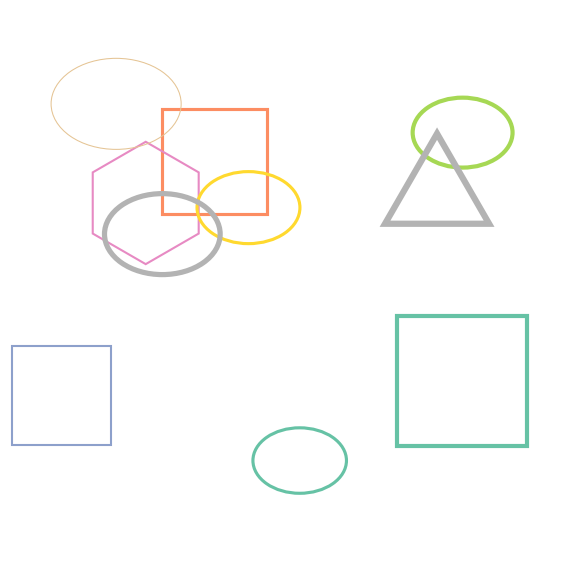[{"shape": "square", "thickness": 2, "radius": 0.56, "center": [0.8, 0.339]}, {"shape": "oval", "thickness": 1.5, "radius": 0.4, "center": [0.519, 0.202]}, {"shape": "square", "thickness": 1.5, "radius": 0.46, "center": [0.371, 0.719]}, {"shape": "square", "thickness": 1, "radius": 0.43, "center": [0.106, 0.314]}, {"shape": "hexagon", "thickness": 1, "radius": 0.53, "center": [0.252, 0.648]}, {"shape": "oval", "thickness": 2, "radius": 0.43, "center": [0.801, 0.769]}, {"shape": "oval", "thickness": 1.5, "radius": 0.45, "center": [0.43, 0.64]}, {"shape": "oval", "thickness": 0.5, "radius": 0.56, "center": [0.201, 0.819]}, {"shape": "oval", "thickness": 2.5, "radius": 0.5, "center": [0.281, 0.594]}, {"shape": "triangle", "thickness": 3, "radius": 0.52, "center": [0.757, 0.664]}]